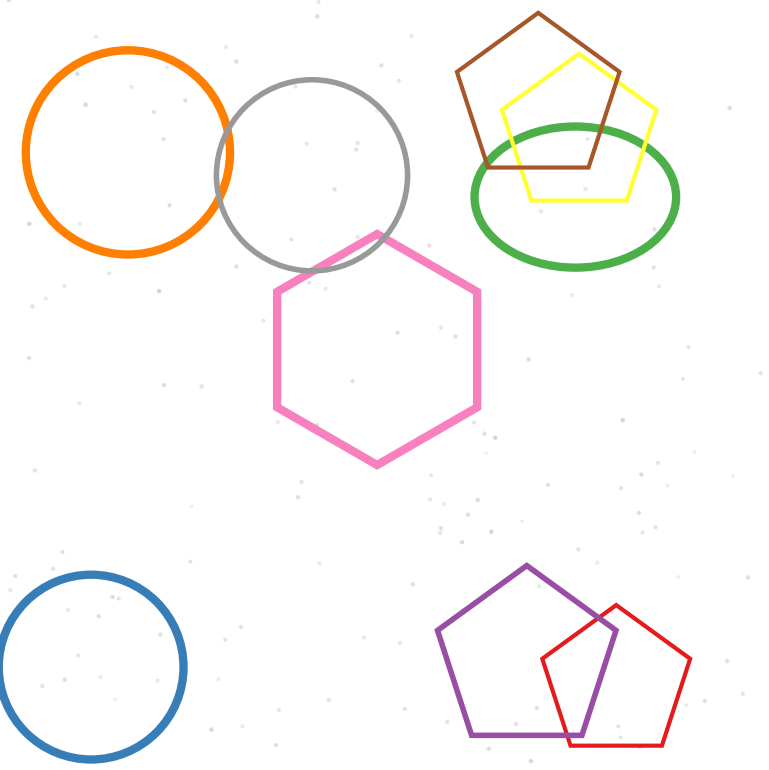[{"shape": "pentagon", "thickness": 1.5, "radius": 0.5, "center": [0.8, 0.113]}, {"shape": "circle", "thickness": 3, "radius": 0.6, "center": [0.118, 0.134]}, {"shape": "oval", "thickness": 3, "radius": 0.65, "center": [0.747, 0.744]}, {"shape": "pentagon", "thickness": 2, "radius": 0.61, "center": [0.684, 0.144]}, {"shape": "circle", "thickness": 3, "radius": 0.66, "center": [0.166, 0.802]}, {"shape": "pentagon", "thickness": 1.5, "radius": 0.53, "center": [0.752, 0.825]}, {"shape": "pentagon", "thickness": 1.5, "radius": 0.56, "center": [0.699, 0.872]}, {"shape": "hexagon", "thickness": 3, "radius": 0.75, "center": [0.49, 0.546]}, {"shape": "circle", "thickness": 2, "radius": 0.62, "center": [0.405, 0.772]}]